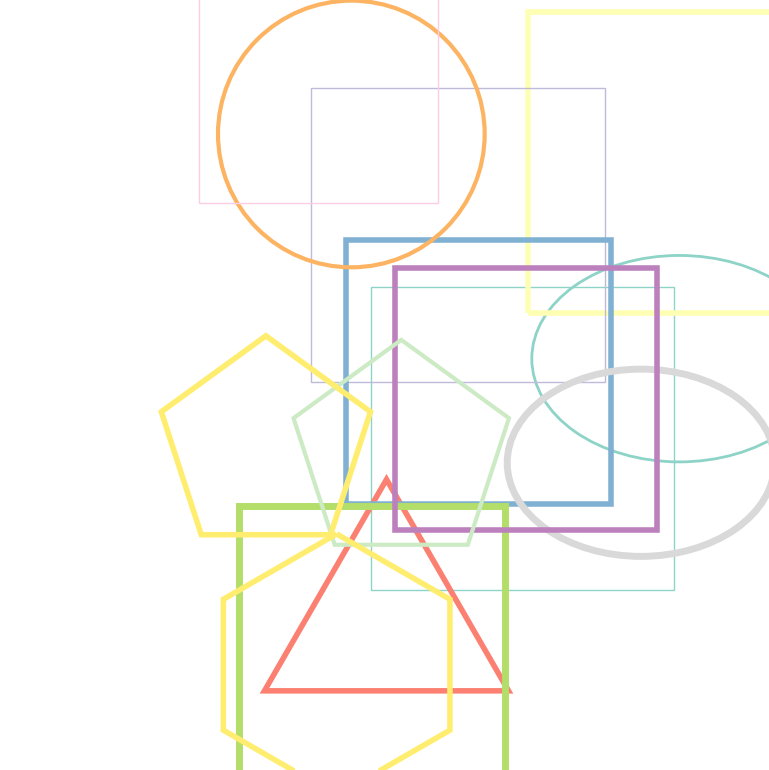[{"shape": "oval", "thickness": 1, "radius": 0.96, "center": [0.882, 0.534]}, {"shape": "square", "thickness": 0.5, "radius": 0.98, "center": [0.679, 0.431]}, {"shape": "square", "thickness": 2, "radius": 0.98, "center": [0.881, 0.789]}, {"shape": "square", "thickness": 0.5, "radius": 0.95, "center": [0.595, 0.695]}, {"shape": "triangle", "thickness": 2, "radius": 0.92, "center": [0.502, 0.194]}, {"shape": "square", "thickness": 2, "radius": 0.86, "center": [0.621, 0.517]}, {"shape": "circle", "thickness": 1.5, "radius": 0.87, "center": [0.456, 0.826]}, {"shape": "square", "thickness": 2.5, "radius": 0.86, "center": [0.483, 0.17]}, {"shape": "square", "thickness": 0.5, "radius": 0.78, "center": [0.414, 0.893]}, {"shape": "oval", "thickness": 2.5, "radius": 0.87, "center": [0.832, 0.399]}, {"shape": "square", "thickness": 2, "radius": 0.85, "center": [0.683, 0.482]}, {"shape": "pentagon", "thickness": 1.5, "radius": 0.74, "center": [0.521, 0.412]}, {"shape": "pentagon", "thickness": 2, "radius": 0.71, "center": [0.345, 0.421]}, {"shape": "hexagon", "thickness": 2, "radius": 0.85, "center": [0.437, 0.137]}]